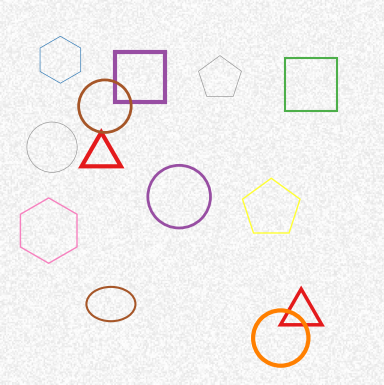[{"shape": "triangle", "thickness": 3, "radius": 0.29, "center": [0.263, 0.597]}, {"shape": "triangle", "thickness": 2.5, "radius": 0.31, "center": [0.782, 0.187]}, {"shape": "hexagon", "thickness": 0.5, "radius": 0.3, "center": [0.157, 0.845]}, {"shape": "square", "thickness": 1.5, "radius": 0.34, "center": [0.808, 0.78]}, {"shape": "square", "thickness": 3, "radius": 0.32, "center": [0.363, 0.8]}, {"shape": "circle", "thickness": 2, "radius": 0.41, "center": [0.465, 0.489]}, {"shape": "circle", "thickness": 3, "radius": 0.36, "center": [0.729, 0.122]}, {"shape": "pentagon", "thickness": 1, "radius": 0.39, "center": [0.705, 0.458]}, {"shape": "circle", "thickness": 2, "radius": 0.34, "center": [0.272, 0.724]}, {"shape": "oval", "thickness": 1.5, "radius": 0.32, "center": [0.288, 0.21]}, {"shape": "hexagon", "thickness": 1, "radius": 0.42, "center": [0.127, 0.401]}, {"shape": "circle", "thickness": 0.5, "radius": 0.33, "center": [0.135, 0.618]}, {"shape": "pentagon", "thickness": 0.5, "radius": 0.29, "center": [0.571, 0.797]}]